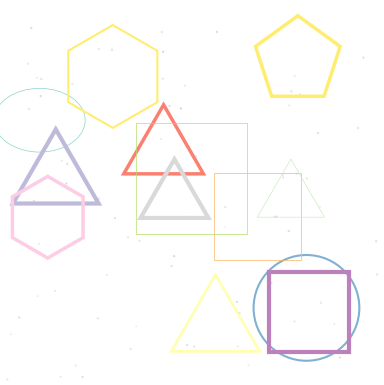[{"shape": "oval", "thickness": 0.5, "radius": 0.59, "center": [0.103, 0.688]}, {"shape": "triangle", "thickness": 2, "radius": 0.66, "center": [0.56, 0.154]}, {"shape": "triangle", "thickness": 3, "radius": 0.64, "center": [0.145, 0.536]}, {"shape": "triangle", "thickness": 2.5, "radius": 0.6, "center": [0.425, 0.608]}, {"shape": "circle", "thickness": 1.5, "radius": 0.69, "center": [0.796, 0.2]}, {"shape": "square", "thickness": 0.5, "radius": 0.56, "center": [0.669, 0.438]}, {"shape": "square", "thickness": 0.5, "radius": 0.72, "center": [0.498, 0.537]}, {"shape": "hexagon", "thickness": 2.5, "radius": 0.53, "center": [0.124, 0.436]}, {"shape": "triangle", "thickness": 3, "radius": 0.51, "center": [0.453, 0.485]}, {"shape": "square", "thickness": 3, "radius": 0.52, "center": [0.803, 0.19]}, {"shape": "triangle", "thickness": 0.5, "radius": 0.5, "center": [0.755, 0.486]}, {"shape": "hexagon", "thickness": 1.5, "radius": 0.67, "center": [0.293, 0.801]}, {"shape": "pentagon", "thickness": 2.5, "radius": 0.58, "center": [0.774, 0.844]}]